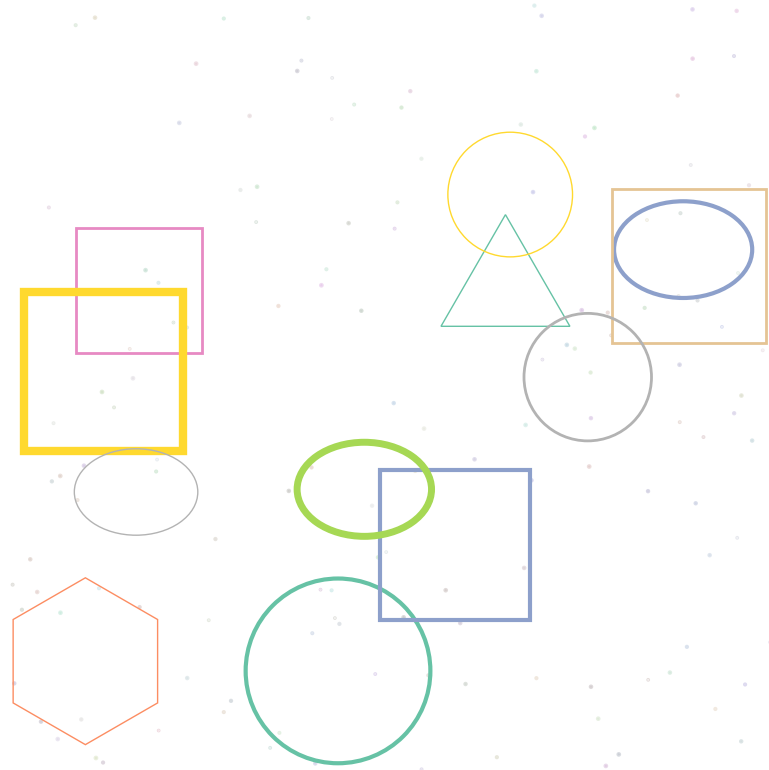[{"shape": "circle", "thickness": 1.5, "radius": 0.6, "center": [0.439, 0.129]}, {"shape": "triangle", "thickness": 0.5, "radius": 0.48, "center": [0.656, 0.625]}, {"shape": "hexagon", "thickness": 0.5, "radius": 0.54, "center": [0.111, 0.141]}, {"shape": "square", "thickness": 1.5, "radius": 0.49, "center": [0.591, 0.293]}, {"shape": "oval", "thickness": 1.5, "radius": 0.45, "center": [0.887, 0.676]}, {"shape": "square", "thickness": 1, "radius": 0.41, "center": [0.181, 0.623]}, {"shape": "oval", "thickness": 2.5, "radius": 0.44, "center": [0.473, 0.365]}, {"shape": "square", "thickness": 3, "radius": 0.51, "center": [0.135, 0.517]}, {"shape": "circle", "thickness": 0.5, "radius": 0.4, "center": [0.663, 0.747]}, {"shape": "square", "thickness": 1, "radius": 0.5, "center": [0.895, 0.655]}, {"shape": "oval", "thickness": 0.5, "radius": 0.4, "center": [0.177, 0.361]}, {"shape": "circle", "thickness": 1, "radius": 0.41, "center": [0.763, 0.51]}]